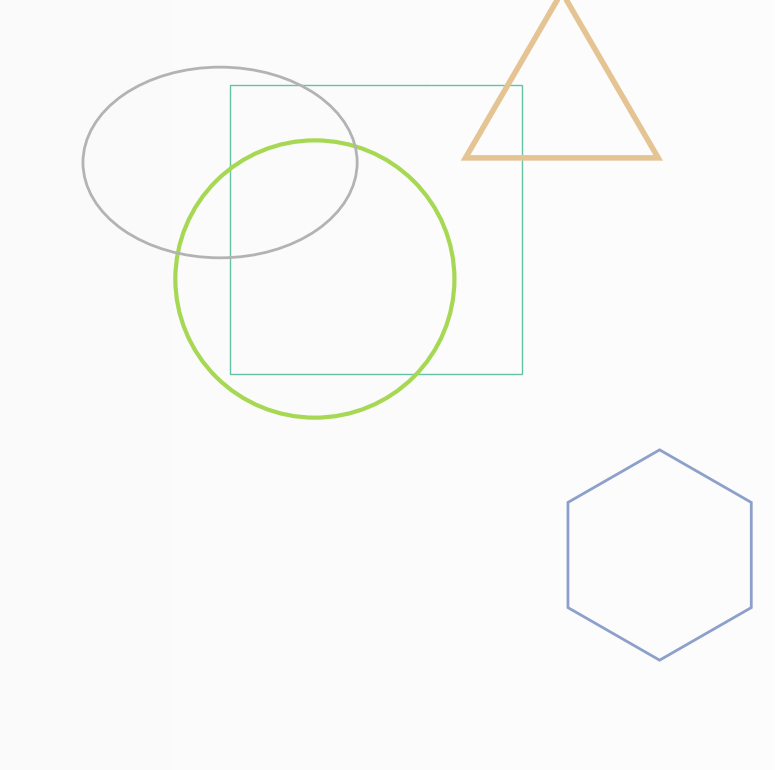[{"shape": "square", "thickness": 0.5, "radius": 0.94, "center": [0.485, 0.702]}, {"shape": "hexagon", "thickness": 1, "radius": 0.68, "center": [0.851, 0.279]}, {"shape": "circle", "thickness": 1.5, "radius": 0.9, "center": [0.406, 0.638]}, {"shape": "triangle", "thickness": 2, "radius": 0.72, "center": [0.725, 0.867]}, {"shape": "oval", "thickness": 1, "radius": 0.88, "center": [0.284, 0.789]}]